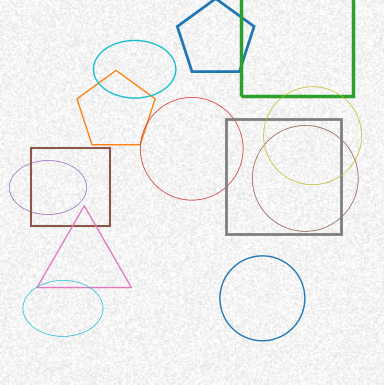[{"shape": "circle", "thickness": 1, "radius": 0.55, "center": [0.682, 0.225]}, {"shape": "pentagon", "thickness": 2, "radius": 0.52, "center": [0.56, 0.899]}, {"shape": "pentagon", "thickness": 1, "radius": 0.53, "center": [0.302, 0.71]}, {"shape": "square", "thickness": 2.5, "radius": 0.73, "center": [0.771, 0.895]}, {"shape": "circle", "thickness": 0.5, "radius": 0.67, "center": [0.498, 0.614]}, {"shape": "oval", "thickness": 0.5, "radius": 0.5, "center": [0.125, 0.513]}, {"shape": "square", "thickness": 1.5, "radius": 0.51, "center": [0.183, 0.514]}, {"shape": "circle", "thickness": 0.5, "radius": 0.69, "center": [0.793, 0.537]}, {"shape": "triangle", "thickness": 1, "radius": 0.71, "center": [0.219, 0.324]}, {"shape": "square", "thickness": 2, "radius": 0.74, "center": [0.736, 0.542]}, {"shape": "circle", "thickness": 0.5, "radius": 0.64, "center": [0.812, 0.648]}, {"shape": "oval", "thickness": 1, "radius": 0.53, "center": [0.35, 0.82]}, {"shape": "oval", "thickness": 0.5, "radius": 0.52, "center": [0.163, 0.199]}]